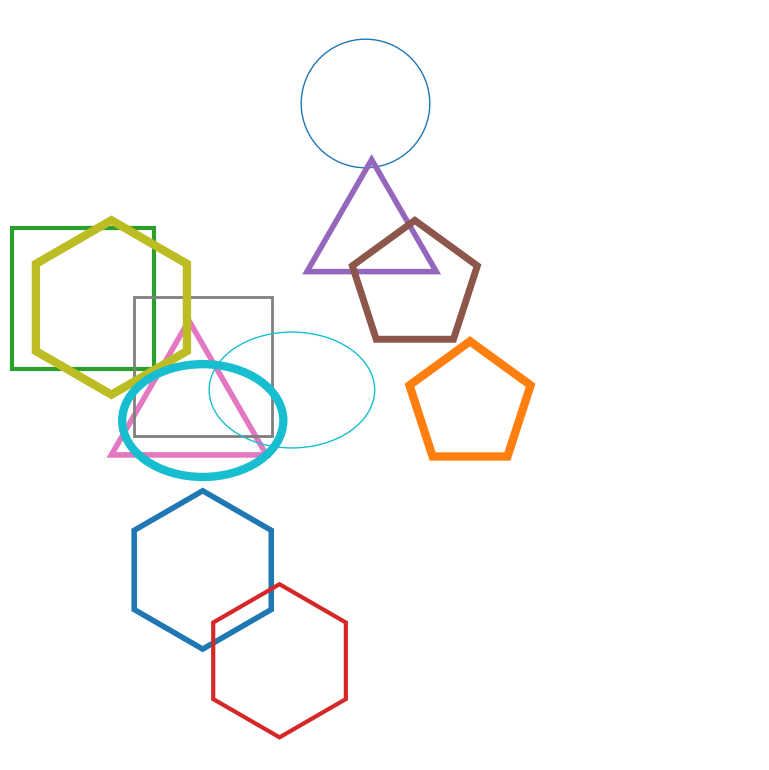[{"shape": "circle", "thickness": 0.5, "radius": 0.42, "center": [0.475, 0.866]}, {"shape": "hexagon", "thickness": 2, "radius": 0.51, "center": [0.263, 0.26]}, {"shape": "pentagon", "thickness": 3, "radius": 0.41, "center": [0.61, 0.474]}, {"shape": "square", "thickness": 1.5, "radius": 0.46, "center": [0.108, 0.612]}, {"shape": "hexagon", "thickness": 1.5, "radius": 0.5, "center": [0.363, 0.142]}, {"shape": "triangle", "thickness": 2, "radius": 0.48, "center": [0.483, 0.696]}, {"shape": "pentagon", "thickness": 2.5, "radius": 0.43, "center": [0.539, 0.628]}, {"shape": "triangle", "thickness": 2, "radius": 0.58, "center": [0.245, 0.467]}, {"shape": "square", "thickness": 1, "radius": 0.45, "center": [0.264, 0.524]}, {"shape": "hexagon", "thickness": 3, "radius": 0.57, "center": [0.145, 0.601]}, {"shape": "oval", "thickness": 3, "radius": 0.52, "center": [0.263, 0.454]}, {"shape": "oval", "thickness": 0.5, "radius": 0.54, "center": [0.379, 0.494]}]